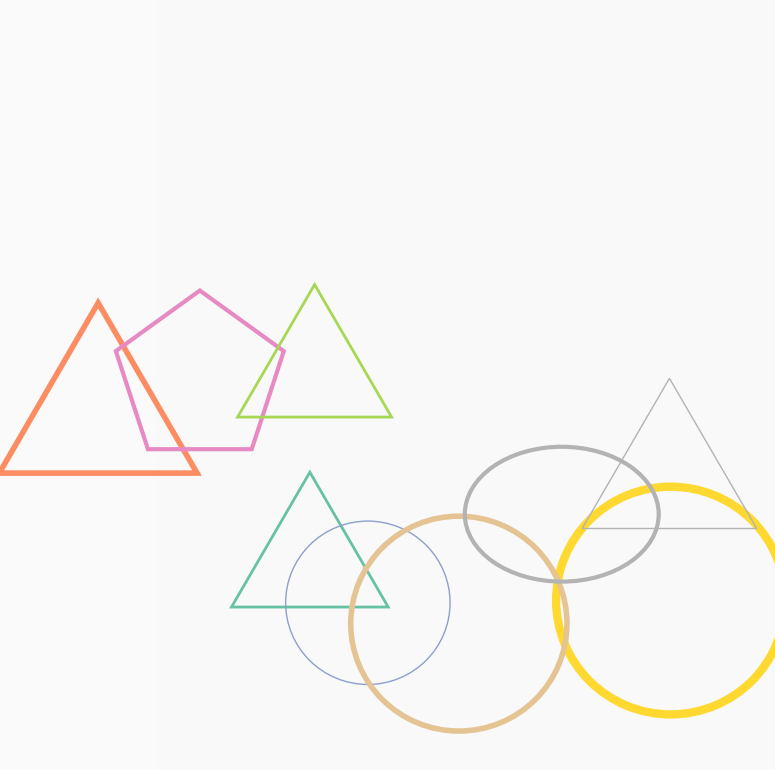[{"shape": "triangle", "thickness": 1, "radius": 0.58, "center": [0.4, 0.27]}, {"shape": "triangle", "thickness": 2, "radius": 0.74, "center": [0.127, 0.459]}, {"shape": "circle", "thickness": 0.5, "radius": 0.53, "center": [0.475, 0.217]}, {"shape": "pentagon", "thickness": 1.5, "radius": 0.57, "center": [0.258, 0.509]}, {"shape": "triangle", "thickness": 1, "radius": 0.57, "center": [0.406, 0.516]}, {"shape": "circle", "thickness": 3, "radius": 0.74, "center": [0.865, 0.22]}, {"shape": "circle", "thickness": 2, "radius": 0.7, "center": [0.592, 0.19]}, {"shape": "triangle", "thickness": 0.5, "radius": 0.65, "center": [0.864, 0.379]}, {"shape": "oval", "thickness": 1.5, "radius": 0.63, "center": [0.725, 0.332]}]